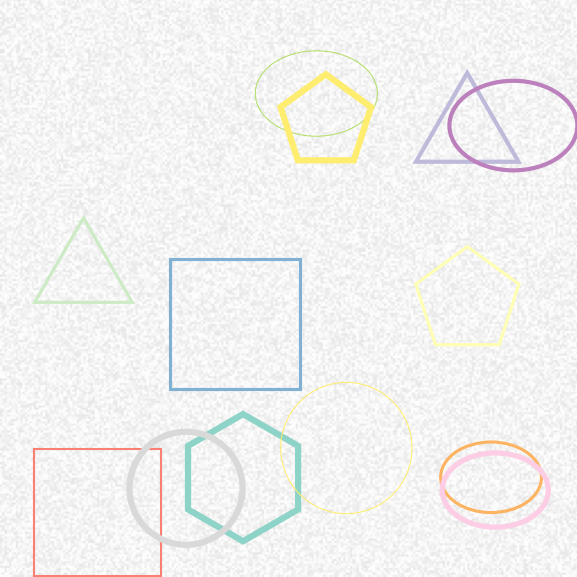[{"shape": "hexagon", "thickness": 3, "radius": 0.55, "center": [0.421, 0.172]}, {"shape": "pentagon", "thickness": 1.5, "radius": 0.47, "center": [0.809, 0.478]}, {"shape": "triangle", "thickness": 2, "radius": 0.51, "center": [0.809, 0.77]}, {"shape": "square", "thickness": 1, "radius": 0.55, "center": [0.169, 0.112]}, {"shape": "square", "thickness": 1.5, "radius": 0.56, "center": [0.407, 0.438]}, {"shape": "oval", "thickness": 1.5, "radius": 0.44, "center": [0.85, 0.173]}, {"shape": "oval", "thickness": 0.5, "radius": 0.53, "center": [0.548, 0.837]}, {"shape": "oval", "thickness": 2.5, "radius": 0.46, "center": [0.858, 0.151]}, {"shape": "circle", "thickness": 3, "radius": 0.49, "center": [0.322, 0.154]}, {"shape": "oval", "thickness": 2, "radius": 0.55, "center": [0.889, 0.782]}, {"shape": "triangle", "thickness": 1.5, "radius": 0.49, "center": [0.145, 0.524]}, {"shape": "pentagon", "thickness": 3, "radius": 0.41, "center": [0.564, 0.788]}, {"shape": "circle", "thickness": 0.5, "radius": 0.57, "center": [0.6, 0.223]}]